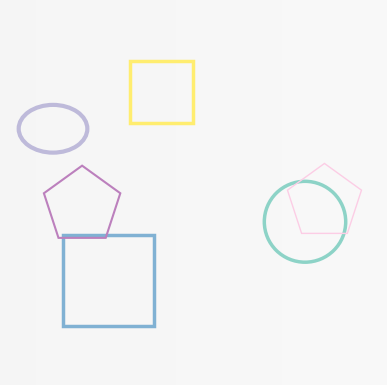[{"shape": "circle", "thickness": 2.5, "radius": 0.53, "center": [0.787, 0.424]}, {"shape": "oval", "thickness": 3, "radius": 0.44, "center": [0.137, 0.666]}, {"shape": "square", "thickness": 2.5, "radius": 0.59, "center": [0.281, 0.272]}, {"shape": "pentagon", "thickness": 1, "radius": 0.5, "center": [0.837, 0.475]}, {"shape": "pentagon", "thickness": 1.5, "radius": 0.52, "center": [0.212, 0.466]}, {"shape": "square", "thickness": 2.5, "radius": 0.41, "center": [0.417, 0.761]}]